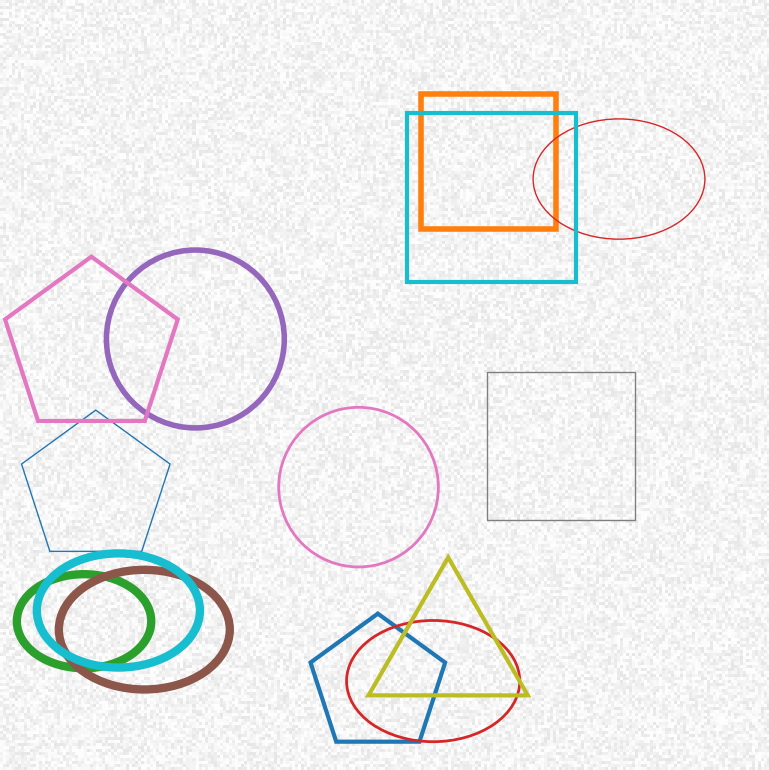[{"shape": "pentagon", "thickness": 1.5, "radius": 0.46, "center": [0.491, 0.111]}, {"shape": "pentagon", "thickness": 0.5, "radius": 0.51, "center": [0.124, 0.366]}, {"shape": "square", "thickness": 2, "radius": 0.44, "center": [0.634, 0.79]}, {"shape": "oval", "thickness": 3, "radius": 0.44, "center": [0.109, 0.193]}, {"shape": "oval", "thickness": 1, "radius": 0.56, "center": [0.563, 0.115]}, {"shape": "oval", "thickness": 0.5, "radius": 0.56, "center": [0.804, 0.767]}, {"shape": "circle", "thickness": 2, "radius": 0.58, "center": [0.254, 0.56]}, {"shape": "oval", "thickness": 3, "radius": 0.55, "center": [0.187, 0.182]}, {"shape": "circle", "thickness": 1, "radius": 0.52, "center": [0.466, 0.367]}, {"shape": "pentagon", "thickness": 1.5, "radius": 0.59, "center": [0.119, 0.549]}, {"shape": "square", "thickness": 0.5, "radius": 0.48, "center": [0.729, 0.421]}, {"shape": "triangle", "thickness": 1.5, "radius": 0.6, "center": [0.582, 0.157]}, {"shape": "oval", "thickness": 3, "radius": 0.53, "center": [0.154, 0.207]}, {"shape": "square", "thickness": 1.5, "radius": 0.55, "center": [0.638, 0.743]}]